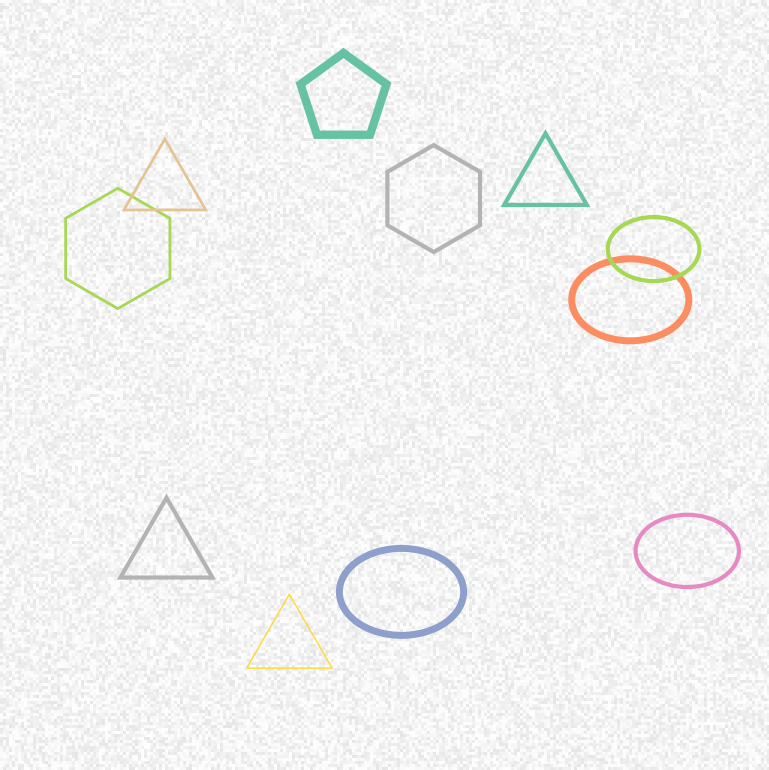[{"shape": "pentagon", "thickness": 3, "radius": 0.29, "center": [0.446, 0.872]}, {"shape": "triangle", "thickness": 1.5, "radius": 0.31, "center": [0.708, 0.765]}, {"shape": "oval", "thickness": 2.5, "radius": 0.38, "center": [0.819, 0.611]}, {"shape": "oval", "thickness": 2.5, "radius": 0.4, "center": [0.521, 0.231]}, {"shape": "oval", "thickness": 1.5, "radius": 0.34, "center": [0.893, 0.285]}, {"shape": "hexagon", "thickness": 1, "radius": 0.39, "center": [0.153, 0.677]}, {"shape": "oval", "thickness": 1.5, "radius": 0.3, "center": [0.849, 0.677]}, {"shape": "triangle", "thickness": 0.5, "radius": 0.32, "center": [0.376, 0.164]}, {"shape": "triangle", "thickness": 1, "radius": 0.31, "center": [0.214, 0.758]}, {"shape": "hexagon", "thickness": 1.5, "radius": 0.35, "center": [0.563, 0.742]}, {"shape": "triangle", "thickness": 1.5, "radius": 0.35, "center": [0.216, 0.284]}]